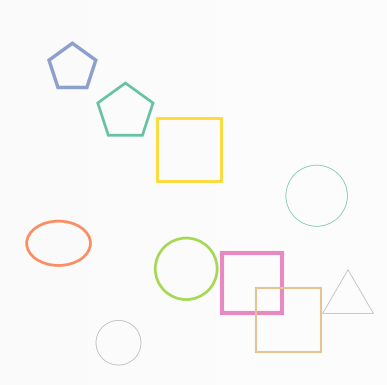[{"shape": "circle", "thickness": 0.5, "radius": 0.4, "center": [0.817, 0.492]}, {"shape": "pentagon", "thickness": 2, "radius": 0.37, "center": [0.324, 0.709]}, {"shape": "oval", "thickness": 2, "radius": 0.41, "center": [0.151, 0.368]}, {"shape": "pentagon", "thickness": 2.5, "radius": 0.32, "center": [0.187, 0.824]}, {"shape": "square", "thickness": 3, "radius": 0.39, "center": [0.65, 0.265]}, {"shape": "circle", "thickness": 2, "radius": 0.4, "center": [0.481, 0.302]}, {"shape": "square", "thickness": 2, "radius": 0.41, "center": [0.488, 0.612]}, {"shape": "square", "thickness": 1.5, "radius": 0.42, "center": [0.745, 0.169]}, {"shape": "circle", "thickness": 0.5, "radius": 0.29, "center": [0.306, 0.11]}, {"shape": "triangle", "thickness": 0.5, "radius": 0.38, "center": [0.898, 0.223]}]